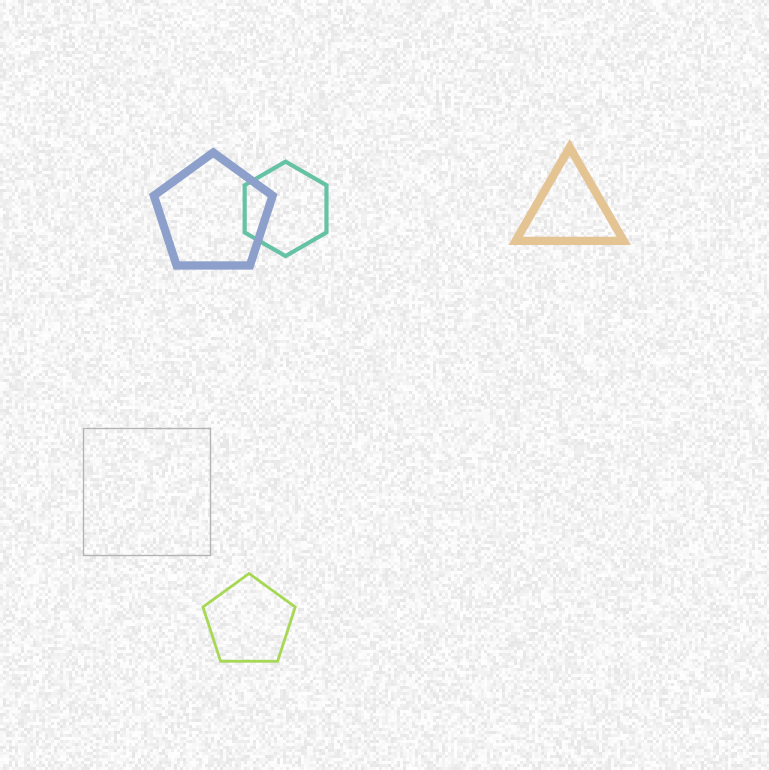[{"shape": "hexagon", "thickness": 1.5, "radius": 0.31, "center": [0.371, 0.729]}, {"shape": "pentagon", "thickness": 3, "radius": 0.41, "center": [0.277, 0.721]}, {"shape": "pentagon", "thickness": 1, "radius": 0.32, "center": [0.324, 0.192]}, {"shape": "triangle", "thickness": 3, "radius": 0.41, "center": [0.74, 0.728]}, {"shape": "square", "thickness": 0.5, "radius": 0.41, "center": [0.19, 0.361]}]